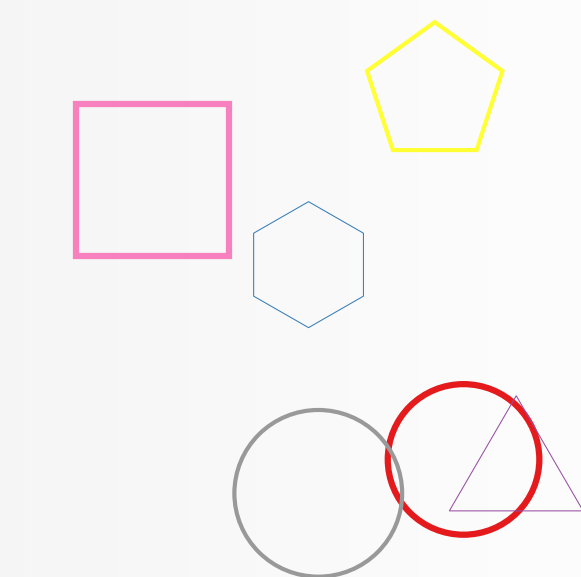[{"shape": "circle", "thickness": 3, "radius": 0.65, "center": [0.798, 0.204]}, {"shape": "hexagon", "thickness": 0.5, "radius": 0.55, "center": [0.531, 0.541]}, {"shape": "triangle", "thickness": 0.5, "radius": 0.66, "center": [0.888, 0.181]}, {"shape": "pentagon", "thickness": 2, "radius": 0.61, "center": [0.748, 0.838]}, {"shape": "square", "thickness": 3, "radius": 0.66, "center": [0.263, 0.688]}, {"shape": "circle", "thickness": 2, "radius": 0.72, "center": [0.548, 0.145]}]